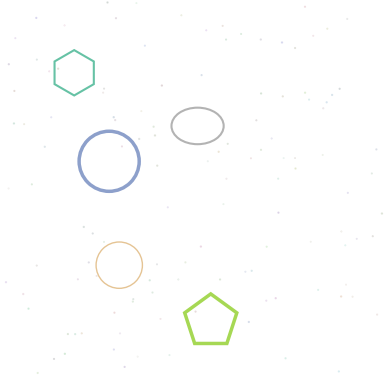[{"shape": "hexagon", "thickness": 1.5, "radius": 0.29, "center": [0.193, 0.811]}, {"shape": "circle", "thickness": 2.5, "radius": 0.39, "center": [0.284, 0.581]}, {"shape": "pentagon", "thickness": 2.5, "radius": 0.36, "center": [0.547, 0.165]}, {"shape": "circle", "thickness": 1, "radius": 0.3, "center": [0.31, 0.311]}, {"shape": "oval", "thickness": 1.5, "radius": 0.34, "center": [0.513, 0.673]}]